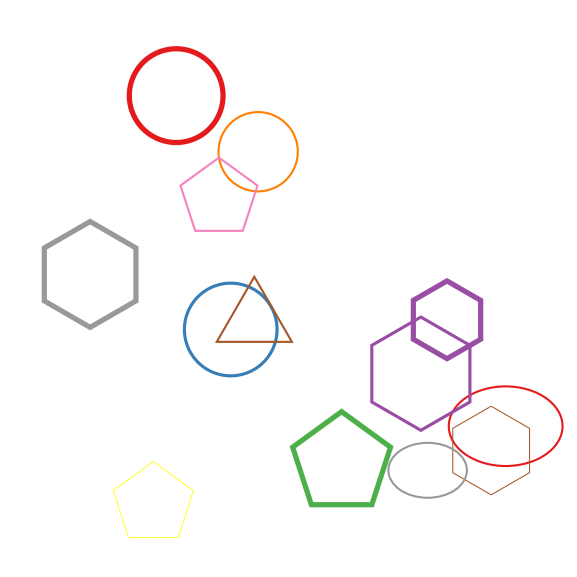[{"shape": "circle", "thickness": 2.5, "radius": 0.41, "center": [0.305, 0.834]}, {"shape": "oval", "thickness": 1, "radius": 0.49, "center": [0.876, 0.261]}, {"shape": "circle", "thickness": 1.5, "radius": 0.4, "center": [0.4, 0.429]}, {"shape": "pentagon", "thickness": 2.5, "radius": 0.45, "center": [0.592, 0.197]}, {"shape": "hexagon", "thickness": 2.5, "radius": 0.34, "center": [0.774, 0.445]}, {"shape": "hexagon", "thickness": 1.5, "radius": 0.49, "center": [0.729, 0.352]}, {"shape": "circle", "thickness": 1, "radius": 0.34, "center": [0.447, 0.736]}, {"shape": "pentagon", "thickness": 0.5, "radius": 0.36, "center": [0.266, 0.127]}, {"shape": "triangle", "thickness": 1, "radius": 0.38, "center": [0.44, 0.445]}, {"shape": "hexagon", "thickness": 0.5, "radius": 0.38, "center": [0.85, 0.219]}, {"shape": "pentagon", "thickness": 1, "radius": 0.35, "center": [0.379, 0.656]}, {"shape": "hexagon", "thickness": 2.5, "radius": 0.46, "center": [0.156, 0.524]}, {"shape": "oval", "thickness": 1, "radius": 0.34, "center": [0.741, 0.185]}]